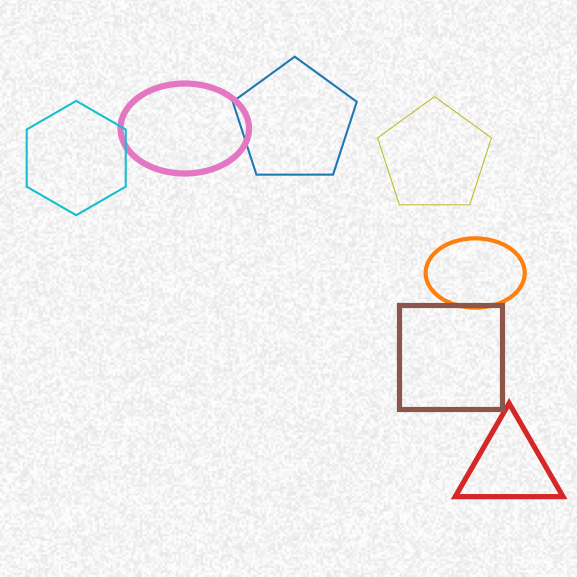[{"shape": "pentagon", "thickness": 1, "radius": 0.56, "center": [0.51, 0.788]}, {"shape": "oval", "thickness": 2, "radius": 0.43, "center": [0.823, 0.526]}, {"shape": "triangle", "thickness": 2.5, "radius": 0.54, "center": [0.882, 0.193]}, {"shape": "square", "thickness": 2.5, "radius": 0.45, "center": [0.78, 0.381]}, {"shape": "oval", "thickness": 3, "radius": 0.56, "center": [0.32, 0.777]}, {"shape": "pentagon", "thickness": 0.5, "radius": 0.52, "center": [0.752, 0.728]}, {"shape": "hexagon", "thickness": 1, "radius": 0.49, "center": [0.132, 0.725]}]